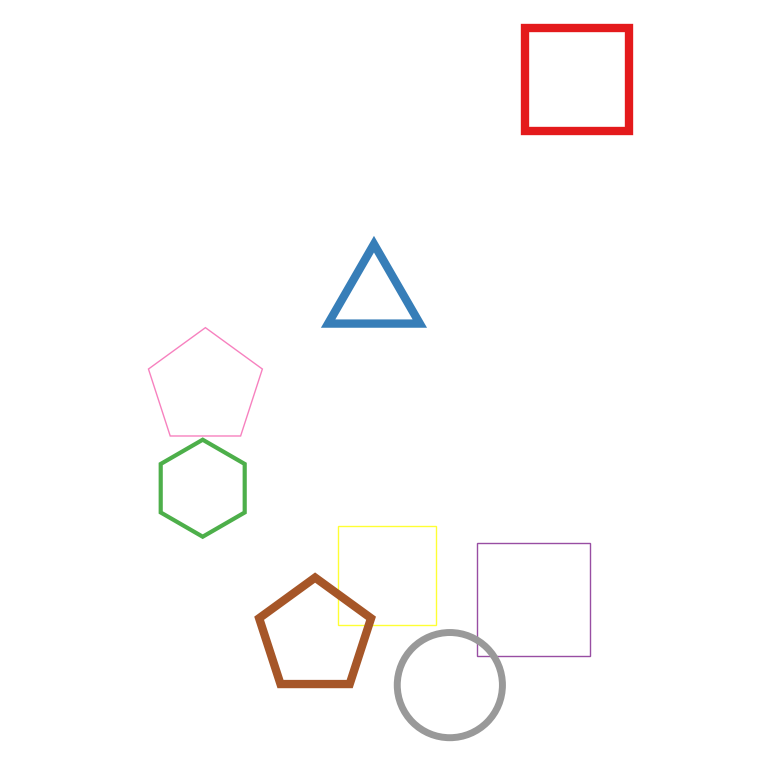[{"shape": "square", "thickness": 3, "radius": 0.34, "center": [0.749, 0.897]}, {"shape": "triangle", "thickness": 3, "radius": 0.34, "center": [0.486, 0.614]}, {"shape": "hexagon", "thickness": 1.5, "radius": 0.31, "center": [0.263, 0.366]}, {"shape": "square", "thickness": 0.5, "radius": 0.37, "center": [0.693, 0.222]}, {"shape": "square", "thickness": 0.5, "radius": 0.32, "center": [0.503, 0.253]}, {"shape": "pentagon", "thickness": 3, "radius": 0.38, "center": [0.409, 0.173]}, {"shape": "pentagon", "thickness": 0.5, "radius": 0.39, "center": [0.267, 0.497]}, {"shape": "circle", "thickness": 2.5, "radius": 0.34, "center": [0.584, 0.11]}]